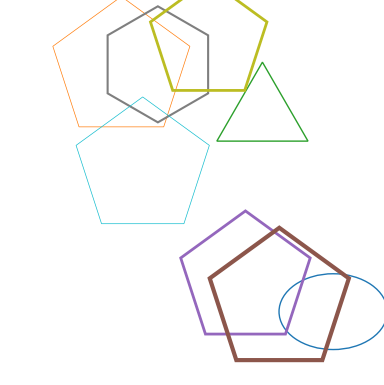[{"shape": "oval", "thickness": 1, "radius": 0.7, "center": [0.865, 0.191]}, {"shape": "pentagon", "thickness": 0.5, "radius": 0.94, "center": [0.315, 0.822]}, {"shape": "triangle", "thickness": 1, "radius": 0.68, "center": [0.682, 0.702]}, {"shape": "pentagon", "thickness": 2, "radius": 0.88, "center": [0.638, 0.275]}, {"shape": "pentagon", "thickness": 3, "radius": 0.95, "center": [0.725, 0.218]}, {"shape": "hexagon", "thickness": 1.5, "radius": 0.75, "center": [0.41, 0.833]}, {"shape": "pentagon", "thickness": 2, "radius": 0.8, "center": [0.542, 0.894]}, {"shape": "pentagon", "thickness": 0.5, "radius": 0.91, "center": [0.371, 0.566]}]